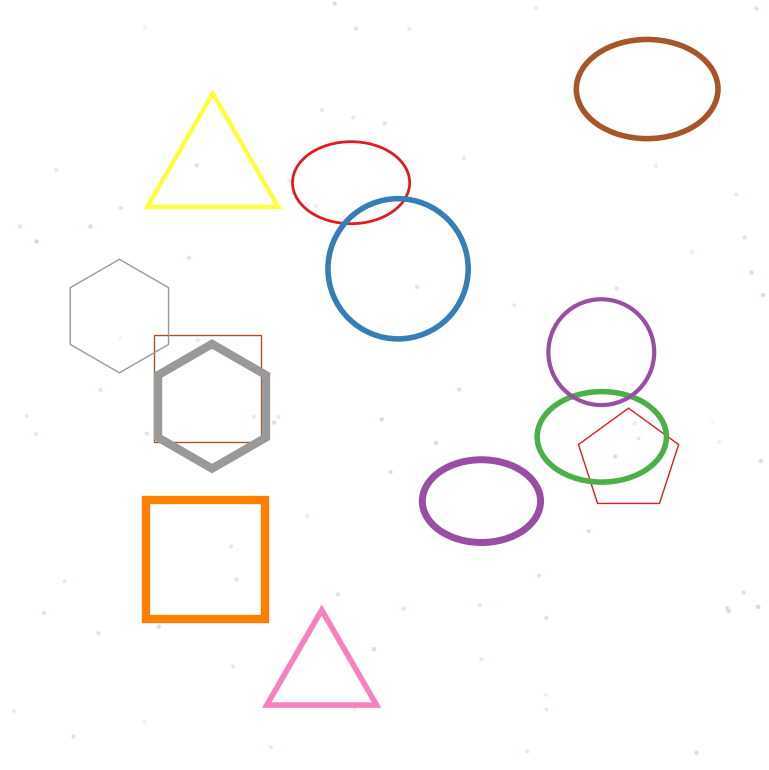[{"shape": "pentagon", "thickness": 0.5, "radius": 0.34, "center": [0.816, 0.401]}, {"shape": "oval", "thickness": 1, "radius": 0.38, "center": [0.456, 0.763]}, {"shape": "circle", "thickness": 2, "radius": 0.46, "center": [0.517, 0.651]}, {"shape": "oval", "thickness": 2, "radius": 0.42, "center": [0.782, 0.433]}, {"shape": "oval", "thickness": 2.5, "radius": 0.38, "center": [0.625, 0.349]}, {"shape": "circle", "thickness": 1.5, "radius": 0.34, "center": [0.781, 0.543]}, {"shape": "square", "thickness": 3, "radius": 0.38, "center": [0.267, 0.274]}, {"shape": "triangle", "thickness": 1.5, "radius": 0.49, "center": [0.276, 0.78]}, {"shape": "square", "thickness": 0.5, "radius": 0.35, "center": [0.269, 0.495]}, {"shape": "oval", "thickness": 2, "radius": 0.46, "center": [0.84, 0.884]}, {"shape": "triangle", "thickness": 2, "radius": 0.41, "center": [0.418, 0.125]}, {"shape": "hexagon", "thickness": 3, "radius": 0.4, "center": [0.275, 0.472]}, {"shape": "hexagon", "thickness": 0.5, "radius": 0.37, "center": [0.155, 0.59]}]